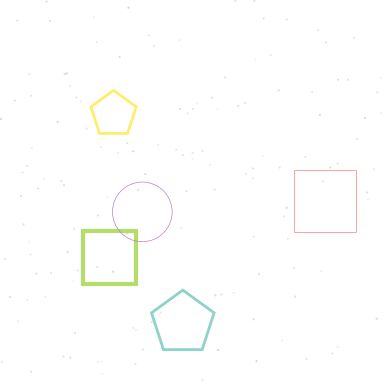[{"shape": "pentagon", "thickness": 2, "radius": 0.43, "center": [0.475, 0.161]}, {"shape": "square", "thickness": 0.5, "radius": 0.4, "center": [0.843, 0.478]}, {"shape": "square", "thickness": 3, "radius": 0.34, "center": [0.284, 0.331]}, {"shape": "circle", "thickness": 0.5, "radius": 0.39, "center": [0.37, 0.45]}, {"shape": "pentagon", "thickness": 2, "radius": 0.31, "center": [0.295, 0.703]}]